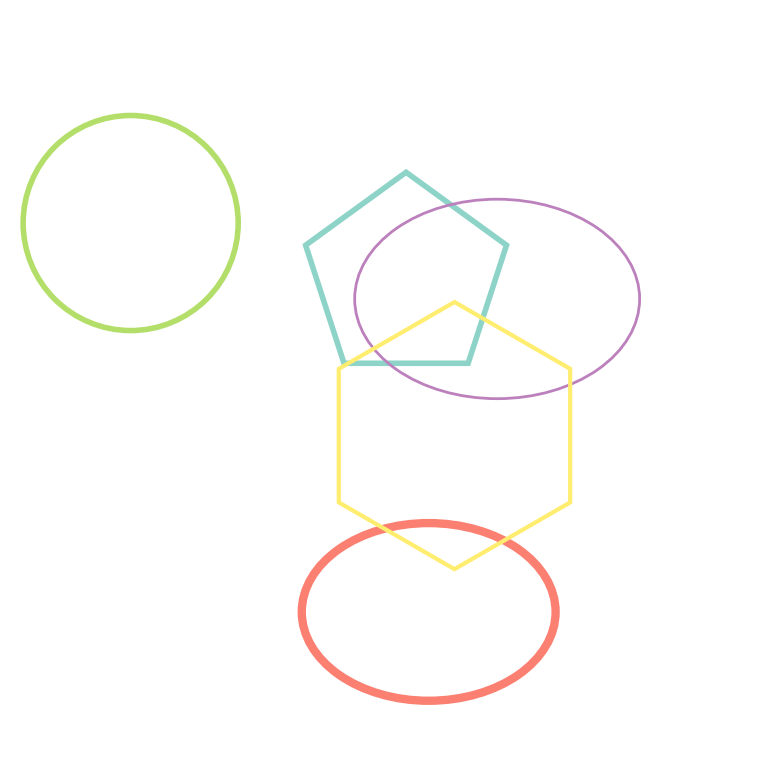[{"shape": "pentagon", "thickness": 2, "radius": 0.69, "center": [0.527, 0.639]}, {"shape": "oval", "thickness": 3, "radius": 0.82, "center": [0.557, 0.205]}, {"shape": "circle", "thickness": 2, "radius": 0.7, "center": [0.17, 0.71]}, {"shape": "oval", "thickness": 1, "radius": 0.93, "center": [0.646, 0.612]}, {"shape": "hexagon", "thickness": 1.5, "radius": 0.87, "center": [0.59, 0.434]}]